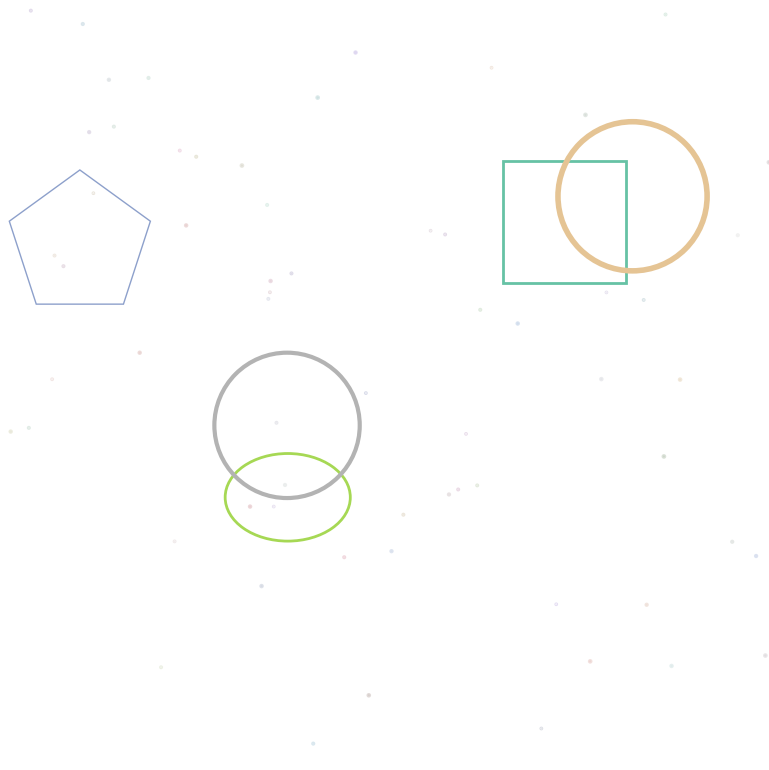[{"shape": "square", "thickness": 1, "radius": 0.4, "center": [0.733, 0.712]}, {"shape": "pentagon", "thickness": 0.5, "radius": 0.48, "center": [0.104, 0.683]}, {"shape": "oval", "thickness": 1, "radius": 0.41, "center": [0.374, 0.354]}, {"shape": "circle", "thickness": 2, "radius": 0.48, "center": [0.821, 0.745]}, {"shape": "circle", "thickness": 1.5, "radius": 0.47, "center": [0.373, 0.448]}]